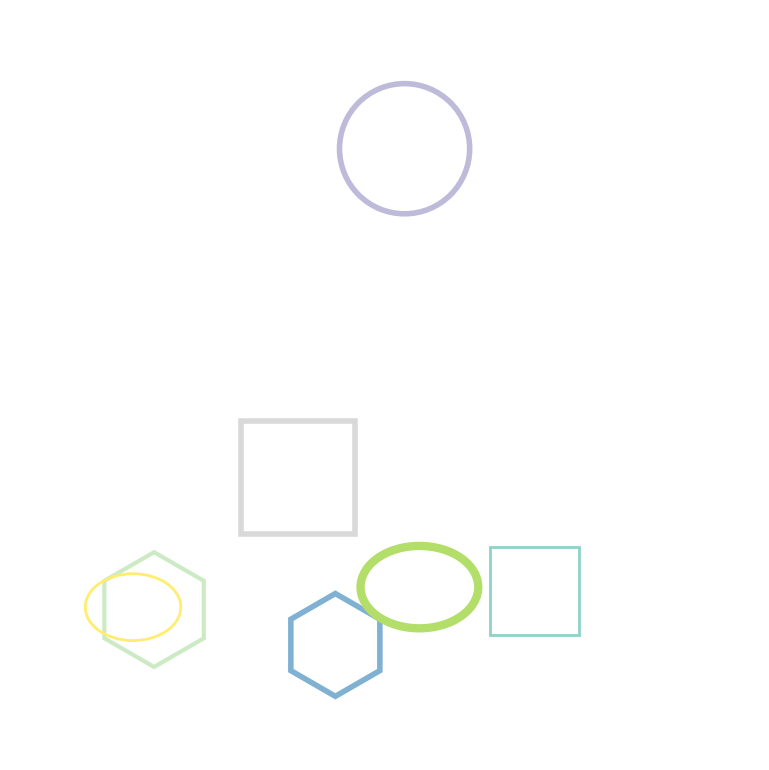[{"shape": "square", "thickness": 1, "radius": 0.29, "center": [0.694, 0.233]}, {"shape": "circle", "thickness": 2, "radius": 0.42, "center": [0.525, 0.807]}, {"shape": "hexagon", "thickness": 2, "radius": 0.33, "center": [0.436, 0.162]}, {"shape": "oval", "thickness": 3, "radius": 0.38, "center": [0.545, 0.238]}, {"shape": "square", "thickness": 2, "radius": 0.37, "center": [0.387, 0.38]}, {"shape": "hexagon", "thickness": 1.5, "radius": 0.37, "center": [0.2, 0.208]}, {"shape": "oval", "thickness": 1, "radius": 0.31, "center": [0.173, 0.211]}]